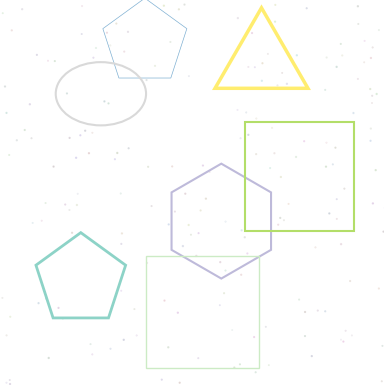[{"shape": "pentagon", "thickness": 2, "radius": 0.61, "center": [0.21, 0.273]}, {"shape": "hexagon", "thickness": 1.5, "radius": 0.75, "center": [0.575, 0.426]}, {"shape": "pentagon", "thickness": 0.5, "radius": 0.57, "center": [0.376, 0.89]}, {"shape": "square", "thickness": 1.5, "radius": 0.71, "center": [0.779, 0.542]}, {"shape": "oval", "thickness": 1.5, "radius": 0.59, "center": [0.262, 0.756]}, {"shape": "square", "thickness": 1, "radius": 0.73, "center": [0.527, 0.19]}, {"shape": "triangle", "thickness": 2.5, "radius": 0.7, "center": [0.679, 0.84]}]